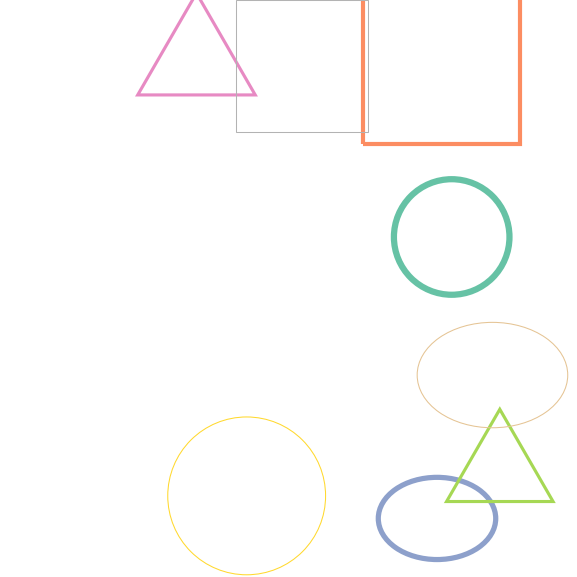[{"shape": "circle", "thickness": 3, "radius": 0.5, "center": [0.782, 0.589]}, {"shape": "square", "thickness": 2, "radius": 0.68, "center": [0.765, 0.886]}, {"shape": "oval", "thickness": 2.5, "radius": 0.51, "center": [0.757, 0.101]}, {"shape": "triangle", "thickness": 1.5, "radius": 0.59, "center": [0.34, 0.893]}, {"shape": "triangle", "thickness": 1.5, "radius": 0.53, "center": [0.865, 0.184]}, {"shape": "circle", "thickness": 0.5, "radius": 0.68, "center": [0.427, 0.14]}, {"shape": "oval", "thickness": 0.5, "radius": 0.65, "center": [0.853, 0.35]}, {"shape": "square", "thickness": 0.5, "radius": 0.57, "center": [0.523, 0.885]}]